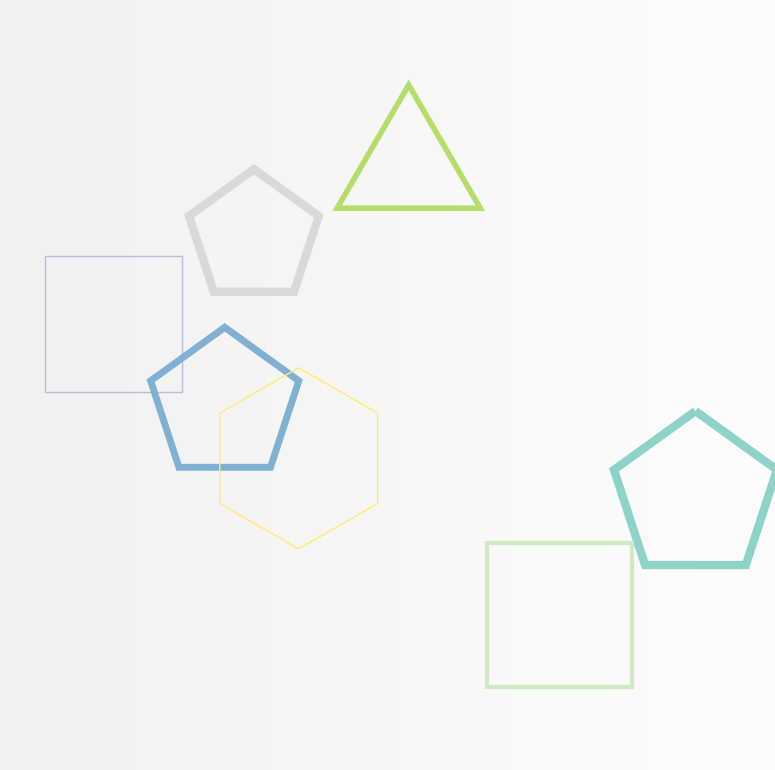[{"shape": "pentagon", "thickness": 3, "radius": 0.55, "center": [0.897, 0.356]}, {"shape": "square", "thickness": 0.5, "radius": 0.44, "center": [0.146, 0.579]}, {"shape": "pentagon", "thickness": 2.5, "radius": 0.5, "center": [0.29, 0.474]}, {"shape": "triangle", "thickness": 2, "radius": 0.53, "center": [0.527, 0.783]}, {"shape": "pentagon", "thickness": 3, "radius": 0.44, "center": [0.328, 0.692]}, {"shape": "square", "thickness": 1.5, "radius": 0.47, "center": [0.722, 0.201]}, {"shape": "hexagon", "thickness": 0.5, "radius": 0.59, "center": [0.385, 0.405]}]